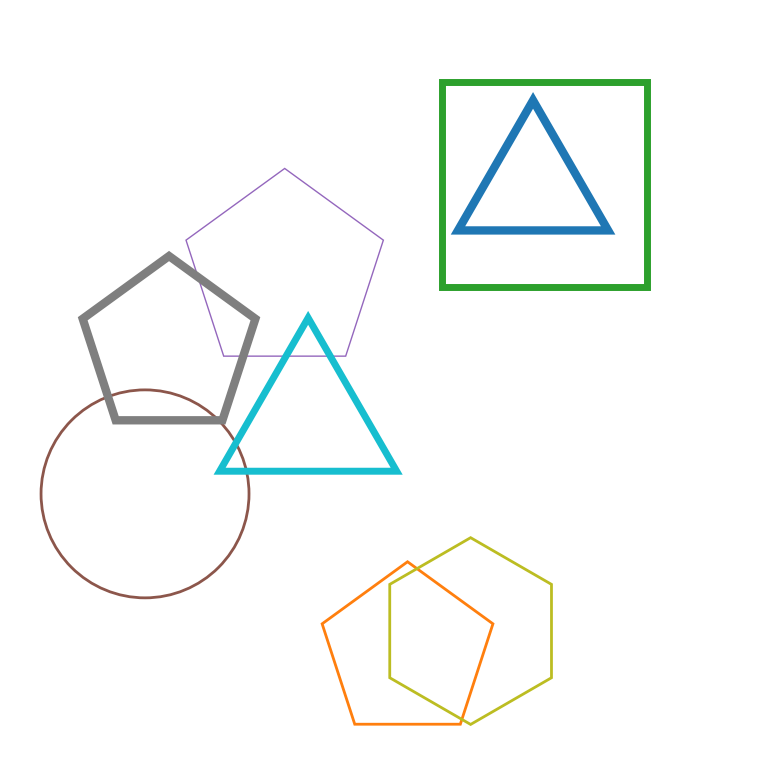[{"shape": "triangle", "thickness": 3, "radius": 0.56, "center": [0.692, 0.757]}, {"shape": "pentagon", "thickness": 1, "radius": 0.58, "center": [0.529, 0.154]}, {"shape": "square", "thickness": 2.5, "radius": 0.67, "center": [0.707, 0.761]}, {"shape": "pentagon", "thickness": 0.5, "radius": 0.67, "center": [0.37, 0.646]}, {"shape": "circle", "thickness": 1, "radius": 0.68, "center": [0.188, 0.359]}, {"shape": "pentagon", "thickness": 3, "radius": 0.59, "center": [0.22, 0.55]}, {"shape": "hexagon", "thickness": 1, "radius": 0.61, "center": [0.611, 0.18]}, {"shape": "triangle", "thickness": 2.5, "radius": 0.66, "center": [0.4, 0.454]}]